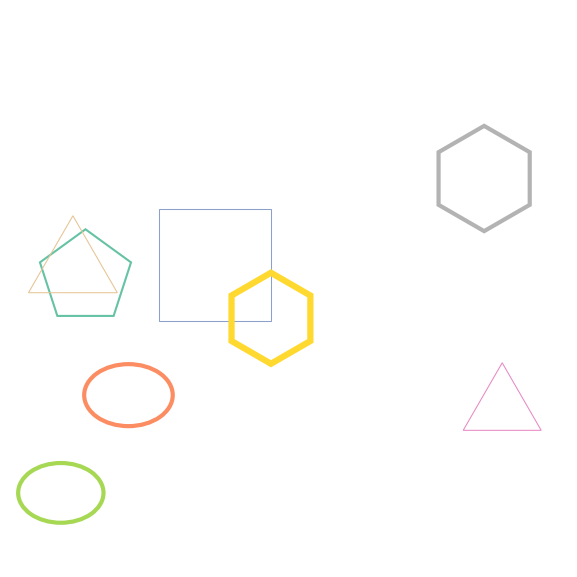[{"shape": "pentagon", "thickness": 1, "radius": 0.41, "center": [0.148, 0.519]}, {"shape": "oval", "thickness": 2, "radius": 0.38, "center": [0.222, 0.315]}, {"shape": "square", "thickness": 0.5, "radius": 0.49, "center": [0.373, 0.541]}, {"shape": "triangle", "thickness": 0.5, "radius": 0.39, "center": [0.87, 0.293]}, {"shape": "oval", "thickness": 2, "radius": 0.37, "center": [0.105, 0.146]}, {"shape": "hexagon", "thickness": 3, "radius": 0.39, "center": [0.469, 0.448]}, {"shape": "triangle", "thickness": 0.5, "radius": 0.44, "center": [0.126, 0.537]}, {"shape": "hexagon", "thickness": 2, "radius": 0.46, "center": [0.838, 0.69]}]